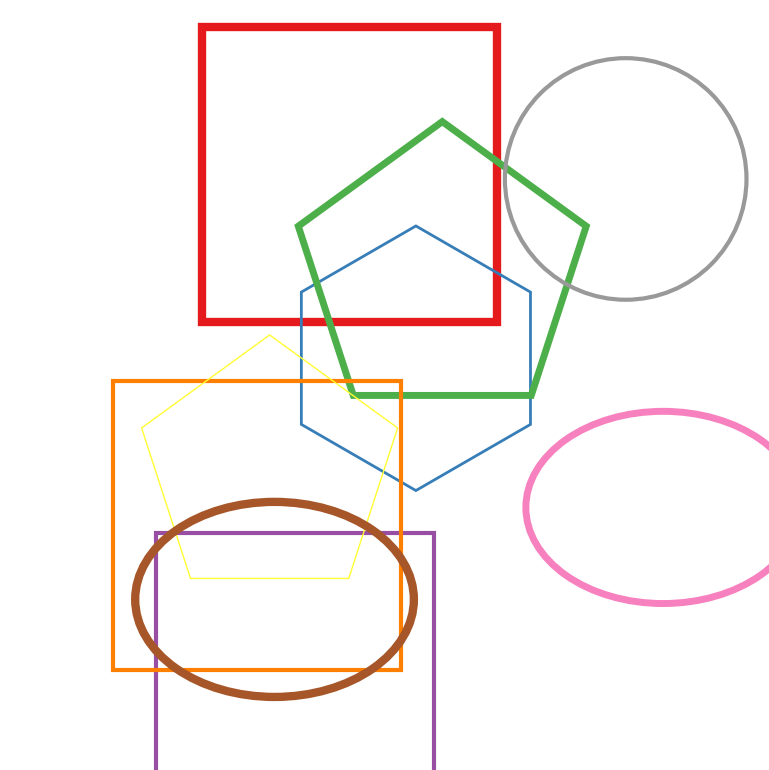[{"shape": "square", "thickness": 3, "radius": 0.96, "center": [0.454, 0.773]}, {"shape": "hexagon", "thickness": 1, "radius": 0.86, "center": [0.54, 0.535]}, {"shape": "pentagon", "thickness": 2.5, "radius": 0.98, "center": [0.574, 0.645]}, {"shape": "square", "thickness": 1.5, "radius": 0.9, "center": [0.383, 0.126]}, {"shape": "square", "thickness": 1.5, "radius": 0.94, "center": [0.334, 0.318]}, {"shape": "pentagon", "thickness": 0.5, "radius": 0.87, "center": [0.35, 0.39]}, {"shape": "oval", "thickness": 3, "radius": 0.9, "center": [0.357, 0.222]}, {"shape": "oval", "thickness": 2.5, "radius": 0.89, "center": [0.861, 0.341]}, {"shape": "circle", "thickness": 1.5, "radius": 0.78, "center": [0.813, 0.768]}]